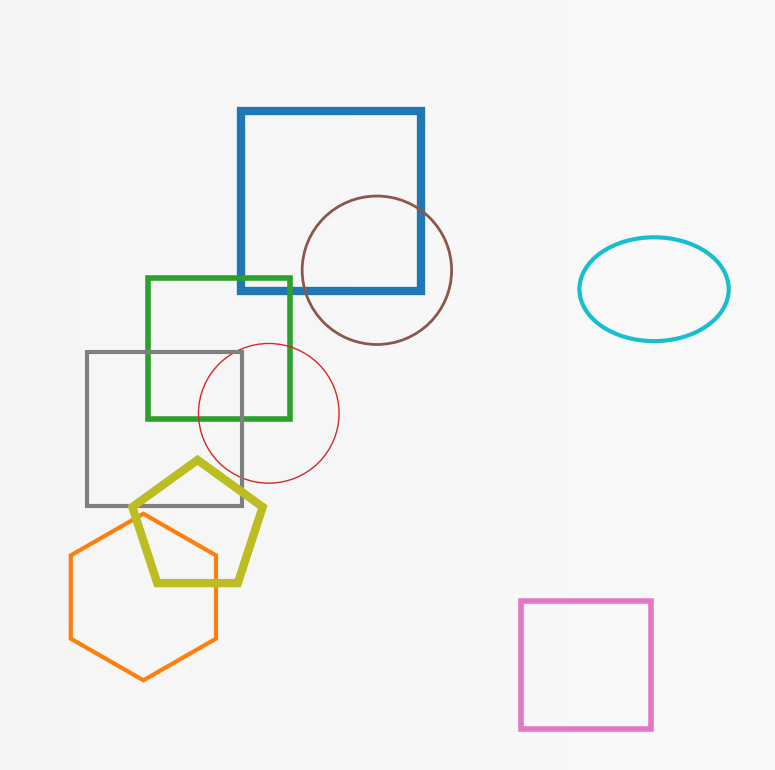[{"shape": "square", "thickness": 3, "radius": 0.58, "center": [0.427, 0.739]}, {"shape": "hexagon", "thickness": 1.5, "radius": 0.54, "center": [0.185, 0.225]}, {"shape": "square", "thickness": 2, "radius": 0.46, "center": [0.283, 0.547]}, {"shape": "circle", "thickness": 0.5, "radius": 0.45, "center": [0.347, 0.463]}, {"shape": "circle", "thickness": 1, "radius": 0.48, "center": [0.486, 0.649]}, {"shape": "square", "thickness": 2, "radius": 0.42, "center": [0.756, 0.137]}, {"shape": "square", "thickness": 1.5, "radius": 0.5, "center": [0.213, 0.442]}, {"shape": "pentagon", "thickness": 3, "radius": 0.44, "center": [0.255, 0.314]}, {"shape": "oval", "thickness": 1.5, "radius": 0.48, "center": [0.844, 0.624]}]